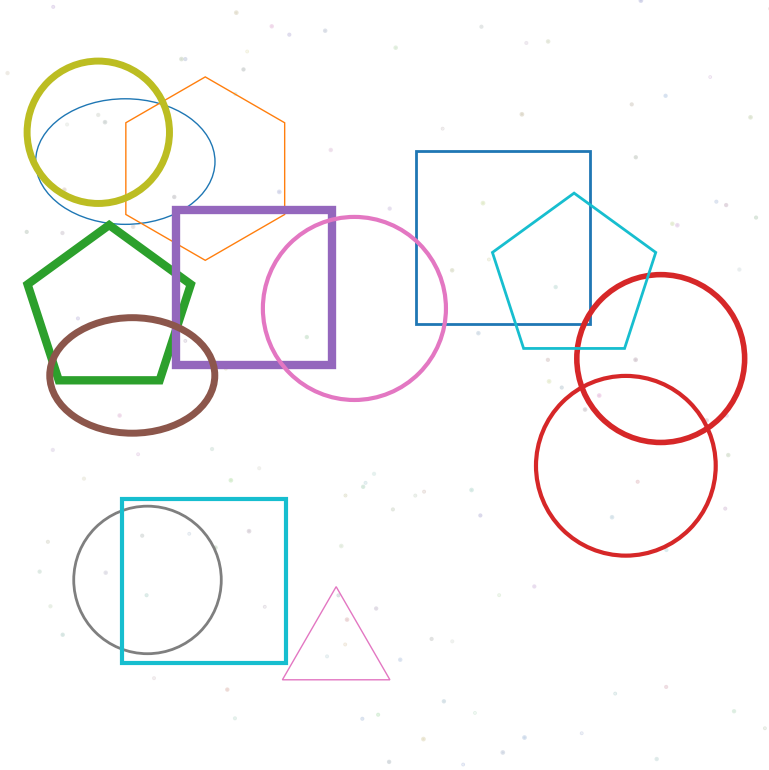[{"shape": "oval", "thickness": 0.5, "radius": 0.58, "center": [0.163, 0.79]}, {"shape": "square", "thickness": 1, "radius": 0.56, "center": [0.653, 0.692]}, {"shape": "hexagon", "thickness": 0.5, "radius": 0.6, "center": [0.267, 0.781]}, {"shape": "pentagon", "thickness": 3, "radius": 0.56, "center": [0.142, 0.596]}, {"shape": "circle", "thickness": 1.5, "radius": 0.58, "center": [0.813, 0.395]}, {"shape": "circle", "thickness": 2, "radius": 0.54, "center": [0.858, 0.534]}, {"shape": "square", "thickness": 3, "radius": 0.5, "center": [0.33, 0.627]}, {"shape": "oval", "thickness": 2.5, "radius": 0.54, "center": [0.172, 0.512]}, {"shape": "triangle", "thickness": 0.5, "radius": 0.4, "center": [0.437, 0.157]}, {"shape": "circle", "thickness": 1.5, "radius": 0.59, "center": [0.46, 0.599]}, {"shape": "circle", "thickness": 1, "radius": 0.48, "center": [0.192, 0.247]}, {"shape": "circle", "thickness": 2.5, "radius": 0.46, "center": [0.128, 0.828]}, {"shape": "pentagon", "thickness": 1, "radius": 0.56, "center": [0.746, 0.638]}, {"shape": "square", "thickness": 1.5, "radius": 0.53, "center": [0.265, 0.245]}]